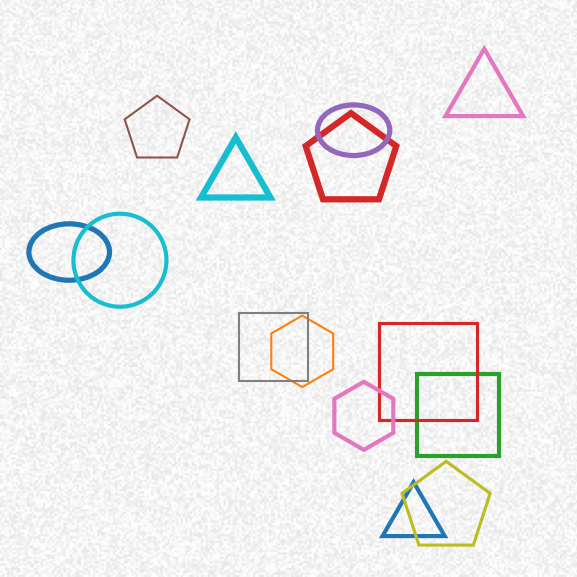[{"shape": "triangle", "thickness": 2, "radius": 0.31, "center": [0.716, 0.102]}, {"shape": "oval", "thickness": 2.5, "radius": 0.35, "center": [0.12, 0.563]}, {"shape": "hexagon", "thickness": 1, "radius": 0.31, "center": [0.523, 0.391]}, {"shape": "square", "thickness": 2, "radius": 0.35, "center": [0.792, 0.28]}, {"shape": "pentagon", "thickness": 3, "radius": 0.41, "center": [0.608, 0.721]}, {"shape": "square", "thickness": 1.5, "radius": 0.42, "center": [0.741, 0.356]}, {"shape": "oval", "thickness": 2.5, "radius": 0.31, "center": [0.612, 0.774]}, {"shape": "pentagon", "thickness": 1, "radius": 0.3, "center": [0.272, 0.774]}, {"shape": "triangle", "thickness": 2, "radius": 0.39, "center": [0.839, 0.837]}, {"shape": "hexagon", "thickness": 2, "radius": 0.29, "center": [0.63, 0.279]}, {"shape": "square", "thickness": 1, "radius": 0.3, "center": [0.473, 0.398]}, {"shape": "pentagon", "thickness": 1.5, "radius": 0.4, "center": [0.773, 0.12]}, {"shape": "circle", "thickness": 2, "radius": 0.4, "center": [0.208, 0.548]}, {"shape": "triangle", "thickness": 3, "radius": 0.35, "center": [0.408, 0.692]}]